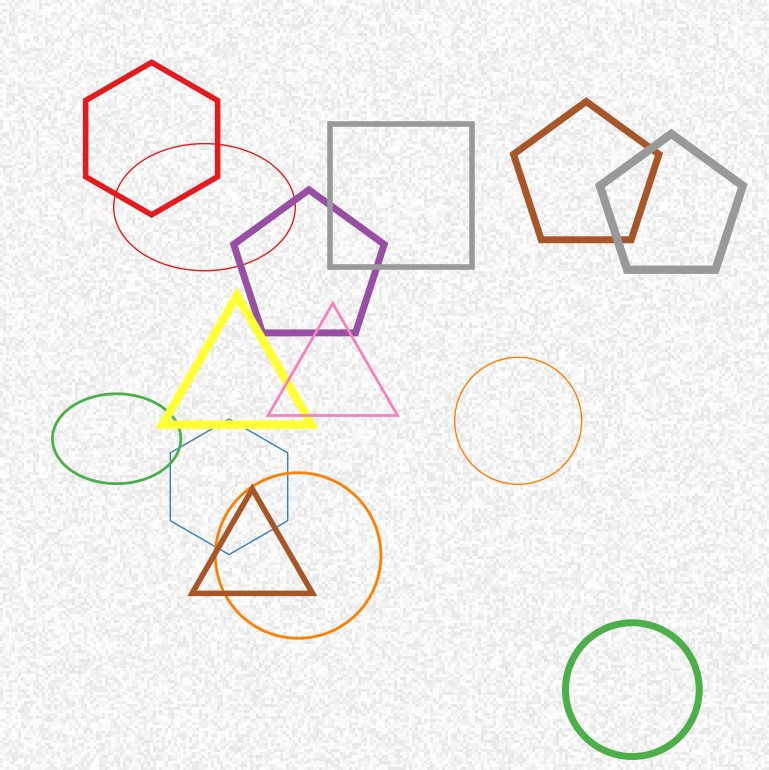[{"shape": "oval", "thickness": 0.5, "radius": 0.59, "center": [0.266, 0.731]}, {"shape": "hexagon", "thickness": 2, "radius": 0.49, "center": [0.197, 0.82]}, {"shape": "hexagon", "thickness": 0.5, "radius": 0.44, "center": [0.297, 0.368]}, {"shape": "oval", "thickness": 1, "radius": 0.42, "center": [0.151, 0.43]}, {"shape": "circle", "thickness": 2.5, "radius": 0.43, "center": [0.821, 0.104]}, {"shape": "pentagon", "thickness": 2.5, "radius": 0.51, "center": [0.401, 0.651]}, {"shape": "circle", "thickness": 0.5, "radius": 0.41, "center": [0.673, 0.453]}, {"shape": "circle", "thickness": 1, "radius": 0.54, "center": [0.387, 0.279]}, {"shape": "triangle", "thickness": 3, "radius": 0.56, "center": [0.308, 0.504]}, {"shape": "pentagon", "thickness": 2.5, "radius": 0.5, "center": [0.761, 0.769]}, {"shape": "triangle", "thickness": 2, "radius": 0.45, "center": [0.328, 0.275]}, {"shape": "triangle", "thickness": 1, "radius": 0.49, "center": [0.432, 0.509]}, {"shape": "square", "thickness": 2, "radius": 0.46, "center": [0.521, 0.746]}, {"shape": "pentagon", "thickness": 3, "radius": 0.49, "center": [0.872, 0.729]}]